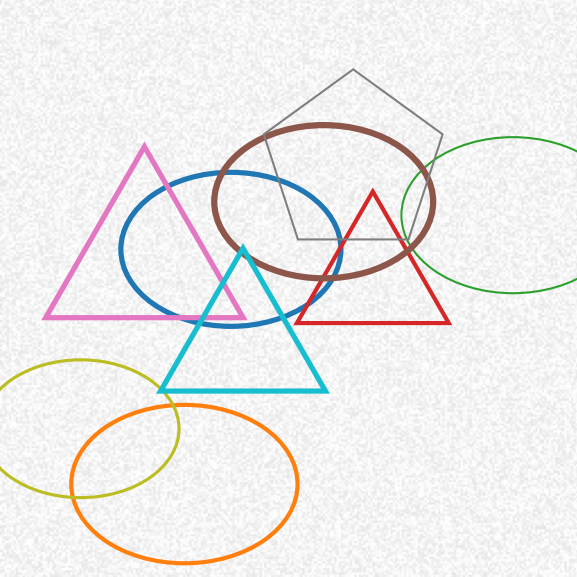[{"shape": "oval", "thickness": 2.5, "radius": 0.95, "center": [0.4, 0.567]}, {"shape": "oval", "thickness": 2, "radius": 0.98, "center": [0.319, 0.161]}, {"shape": "oval", "thickness": 1, "radius": 0.97, "center": [0.888, 0.627]}, {"shape": "triangle", "thickness": 2, "radius": 0.76, "center": [0.646, 0.516]}, {"shape": "oval", "thickness": 3, "radius": 0.95, "center": [0.561, 0.65]}, {"shape": "triangle", "thickness": 2.5, "radius": 0.99, "center": [0.25, 0.548]}, {"shape": "pentagon", "thickness": 1, "radius": 0.81, "center": [0.612, 0.716]}, {"shape": "oval", "thickness": 1.5, "radius": 0.85, "center": [0.14, 0.257]}, {"shape": "triangle", "thickness": 2.5, "radius": 0.82, "center": [0.421, 0.404]}]